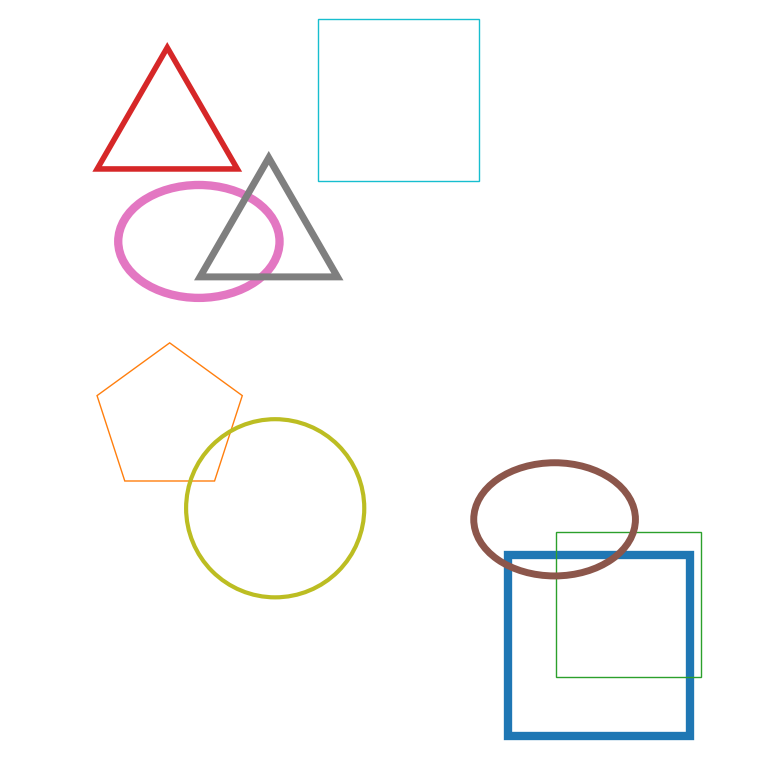[{"shape": "square", "thickness": 3, "radius": 0.59, "center": [0.778, 0.161]}, {"shape": "pentagon", "thickness": 0.5, "radius": 0.5, "center": [0.22, 0.456]}, {"shape": "square", "thickness": 0.5, "radius": 0.47, "center": [0.817, 0.215]}, {"shape": "triangle", "thickness": 2, "radius": 0.53, "center": [0.217, 0.833]}, {"shape": "oval", "thickness": 2.5, "radius": 0.52, "center": [0.72, 0.326]}, {"shape": "oval", "thickness": 3, "radius": 0.52, "center": [0.258, 0.686]}, {"shape": "triangle", "thickness": 2.5, "radius": 0.52, "center": [0.349, 0.692]}, {"shape": "circle", "thickness": 1.5, "radius": 0.58, "center": [0.357, 0.34]}, {"shape": "square", "thickness": 0.5, "radius": 0.52, "center": [0.518, 0.87]}]